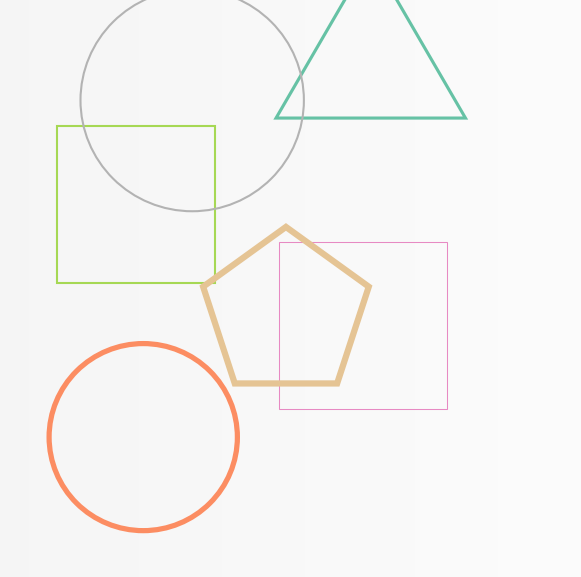[{"shape": "triangle", "thickness": 1.5, "radius": 0.94, "center": [0.638, 0.889]}, {"shape": "circle", "thickness": 2.5, "radius": 0.81, "center": [0.246, 0.242]}, {"shape": "square", "thickness": 0.5, "radius": 0.72, "center": [0.625, 0.436]}, {"shape": "square", "thickness": 1, "radius": 0.68, "center": [0.233, 0.646]}, {"shape": "pentagon", "thickness": 3, "radius": 0.75, "center": [0.492, 0.456]}, {"shape": "circle", "thickness": 1, "radius": 0.96, "center": [0.331, 0.826]}]